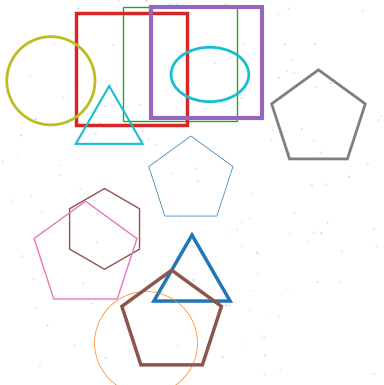[{"shape": "triangle", "thickness": 2.5, "radius": 0.57, "center": [0.499, 0.275]}, {"shape": "pentagon", "thickness": 0.5, "radius": 0.57, "center": [0.496, 0.532]}, {"shape": "circle", "thickness": 0.5, "radius": 0.67, "center": [0.379, 0.109]}, {"shape": "square", "thickness": 1, "radius": 0.74, "center": [0.468, 0.834]}, {"shape": "square", "thickness": 2.5, "radius": 0.72, "center": [0.342, 0.821]}, {"shape": "square", "thickness": 3, "radius": 0.72, "center": [0.536, 0.839]}, {"shape": "pentagon", "thickness": 2.5, "radius": 0.68, "center": [0.446, 0.162]}, {"shape": "hexagon", "thickness": 1, "radius": 0.52, "center": [0.272, 0.405]}, {"shape": "pentagon", "thickness": 1, "radius": 0.7, "center": [0.222, 0.337]}, {"shape": "pentagon", "thickness": 2, "radius": 0.64, "center": [0.827, 0.691]}, {"shape": "circle", "thickness": 2, "radius": 0.57, "center": [0.132, 0.79]}, {"shape": "oval", "thickness": 2, "radius": 0.5, "center": [0.545, 0.807]}, {"shape": "triangle", "thickness": 1.5, "radius": 0.5, "center": [0.284, 0.676]}]